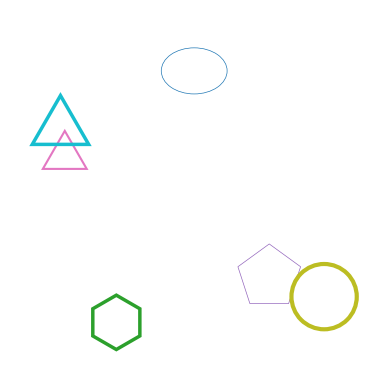[{"shape": "oval", "thickness": 0.5, "radius": 0.43, "center": [0.504, 0.816]}, {"shape": "hexagon", "thickness": 2.5, "radius": 0.35, "center": [0.302, 0.163]}, {"shape": "pentagon", "thickness": 0.5, "radius": 0.43, "center": [0.699, 0.281]}, {"shape": "triangle", "thickness": 1.5, "radius": 0.33, "center": [0.168, 0.594]}, {"shape": "circle", "thickness": 3, "radius": 0.42, "center": [0.842, 0.23]}, {"shape": "triangle", "thickness": 2.5, "radius": 0.42, "center": [0.157, 0.667]}]